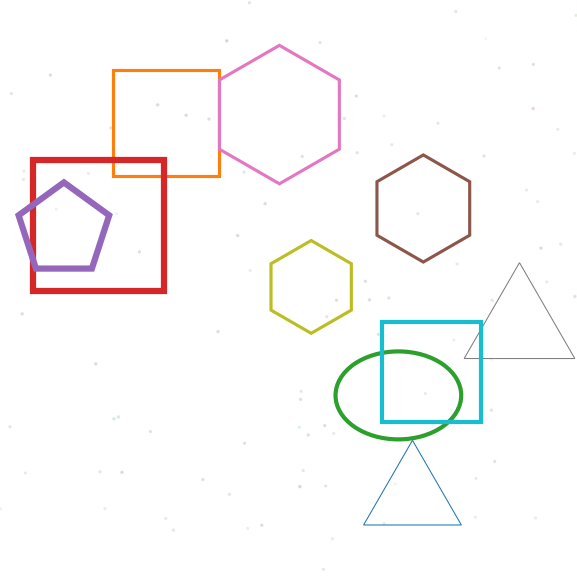[{"shape": "triangle", "thickness": 0.5, "radius": 0.49, "center": [0.714, 0.139]}, {"shape": "square", "thickness": 1.5, "radius": 0.46, "center": [0.287, 0.786]}, {"shape": "oval", "thickness": 2, "radius": 0.54, "center": [0.69, 0.314]}, {"shape": "square", "thickness": 3, "radius": 0.57, "center": [0.17, 0.609]}, {"shape": "pentagon", "thickness": 3, "radius": 0.41, "center": [0.111, 0.601]}, {"shape": "hexagon", "thickness": 1.5, "radius": 0.46, "center": [0.733, 0.638]}, {"shape": "hexagon", "thickness": 1.5, "radius": 0.6, "center": [0.484, 0.801]}, {"shape": "triangle", "thickness": 0.5, "radius": 0.55, "center": [0.9, 0.434]}, {"shape": "hexagon", "thickness": 1.5, "radius": 0.4, "center": [0.539, 0.502]}, {"shape": "square", "thickness": 2, "radius": 0.43, "center": [0.747, 0.355]}]